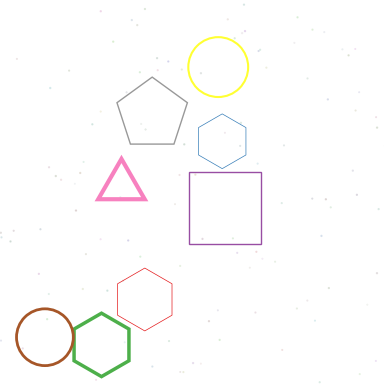[{"shape": "hexagon", "thickness": 0.5, "radius": 0.41, "center": [0.376, 0.222]}, {"shape": "hexagon", "thickness": 0.5, "radius": 0.36, "center": [0.577, 0.633]}, {"shape": "hexagon", "thickness": 2.5, "radius": 0.41, "center": [0.264, 0.104]}, {"shape": "square", "thickness": 1, "radius": 0.47, "center": [0.585, 0.46]}, {"shape": "circle", "thickness": 1.5, "radius": 0.39, "center": [0.567, 0.826]}, {"shape": "circle", "thickness": 2, "radius": 0.37, "center": [0.117, 0.124]}, {"shape": "triangle", "thickness": 3, "radius": 0.35, "center": [0.315, 0.517]}, {"shape": "pentagon", "thickness": 1, "radius": 0.48, "center": [0.395, 0.704]}]